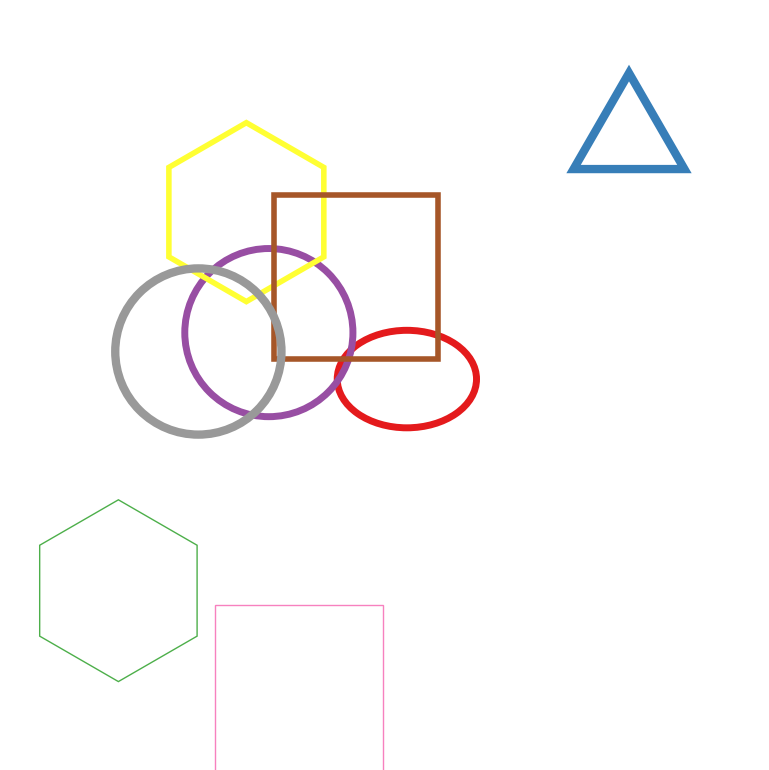[{"shape": "oval", "thickness": 2.5, "radius": 0.45, "center": [0.528, 0.508]}, {"shape": "triangle", "thickness": 3, "radius": 0.42, "center": [0.817, 0.822]}, {"shape": "hexagon", "thickness": 0.5, "radius": 0.59, "center": [0.154, 0.233]}, {"shape": "circle", "thickness": 2.5, "radius": 0.55, "center": [0.349, 0.568]}, {"shape": "hexagon", "thickness": 2, "radius": 0.58, "center": [0.32, 0.724]}, {"shape": "square", "thickness": 2, "radius": 0.53, "center": [0.462, 0.64]}, {"shape": "square", "thickness": 0.5, "radius": 0.55, "center": [0.388, 0.105]}, {"shape": "circle", "thickness": 3, "radius": 0.54, "center": [0.258, 0.544]}]